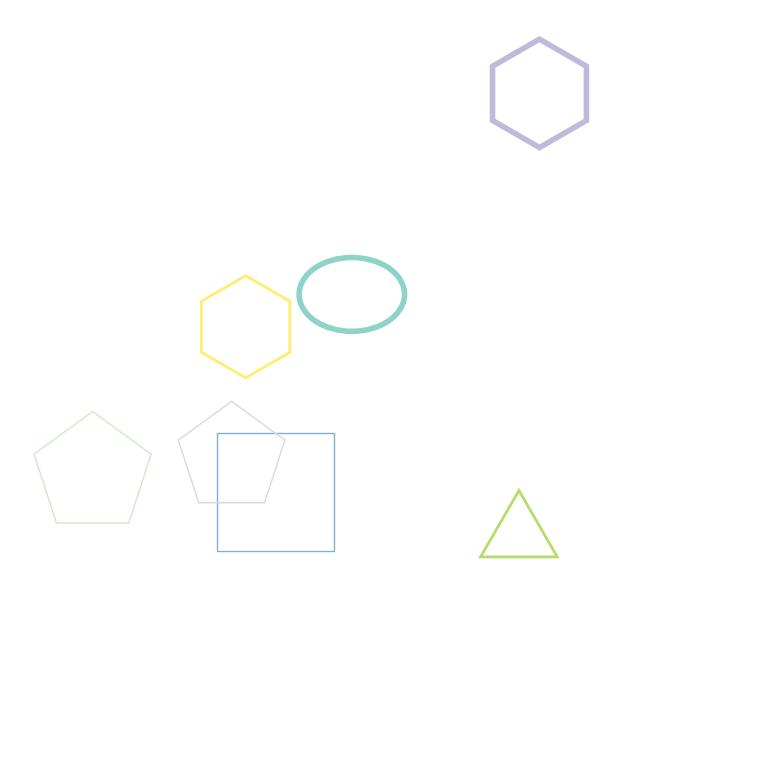[{"shape": "oval", "thickness": 2, "radius": 0.34, "center": [0.457, 0.618]}, {"shape": "hexagon", "thickness": 2, "radius": 0.35, "center": [0.701, 0.879]}, {"shape": "square", "thickness": 0.5, "radius": 0.38, "center": [0.358, 0.361]}, {"shape": "triangle", "thickness": 1, "radius": 0.29, "center": [0.674, 0.306]}, {"shape": "pentagon", "thickness": 0.5, "radius": 0.36, "center": [0.301, 0.406]}, {"shape": "pentagon", "thickness": 0.5, "radius": 0.4, "center": [0.12, 0.386]}, {"shape": "hexagon", "thickness": 1, "radius": 0.33, "center": [0.319, 0.576]}]